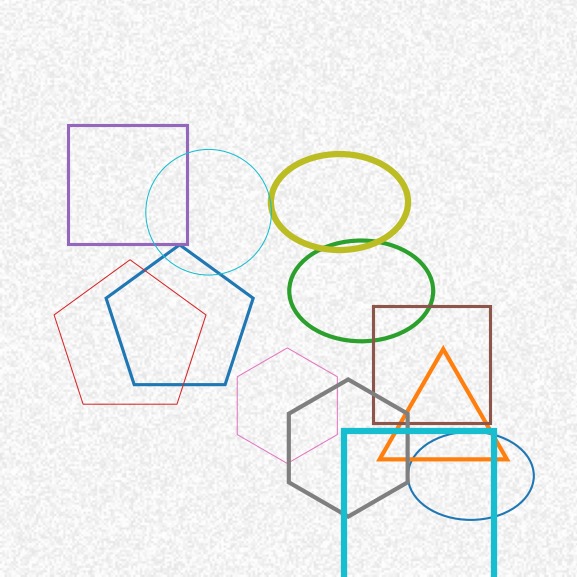[{"shape": "pentagon", "thickness": 1.5, "radius": 0.67, "center": [0.311, 0.441]}, {"shape": "oval", "thickness": 1, "radius": 0.55, "center": [0.815, 0.175]}, {"shape": "triangle", "thickness": 2, "radius": 0.64, "center": [0.768, 0.267]}, {"shape": "oval", "thickness": 2, "radius": 0.62, "center": [0.625, 0.495]}, {"shape": "pentagon", "thickness": 0.5, "radius": 0.69, "center": [0.225, 0.411]}, {"shape": "square", "thickness": 1.5, "radius": 0.51, "center": [0.22, 0.679]}, {"shape": "square", "thickness": 1.5, "radius": 0.51, "center": [0.747, 0.368]}, {"shape": "hexagon", "thickness": 0.5, "radius": 0.5, "center": [0.497, 0.297]}, {"shape": "hexagon", "thickness": 2, "radius": 0.59, "center": [0.603, 0.223]}, {"shape": "oval", "thickness": 3, "radius": 0.59, "center": [0.588, 0.649]}, {"shape": "circle", "thickness": 0.5, "radius": 0.54, "center": [0.361, 0.632]}, {"shape": "square", "thickness": 3, "radius": 0.65, "center": [0.725, 0.122]}]